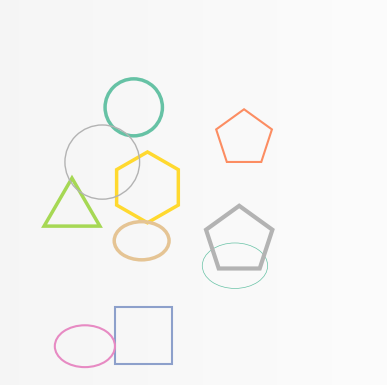[{"shape": "circle", "thickness": 2.5, "radius": 0.37, "center": [0.345, 0.721]}, {"shape": "oval", "thickness": 0.5, "radius": 0.42, "center": [0.606, 0.31]}, {"shape": "pentagon", "thickness": 1.5, "radius": 0.38, "center": [0.63, 0.641]}, {"shape": "square", "thickness": 1.5, "radius": 0.37, "center": [0.37, 0.129]}, {"shape": "oval", "thickness": 1.5, "radius": 0.39, "center": [0.219, 0.101]}, {"shape": "triangle", "thickness": 2.5, "radius": 0.42, "center": [0.186, 0.454]}, {"shape": "hexagon", "thickness": 2.5, "radius": 0.46, "center": [0.381, 0.513]}, {"shape": "oval", "thickness": 2.5, "radius": 0.35, "center": [0.366, 0.375]}, {"shape": "pentagon", "thickness": 3, "radius": 0.45, "center": [0.617, 0.375]}, {"shape": "circle", "thickness": 1, "radius": 0.48, "center": [0.264, 0.579]}]